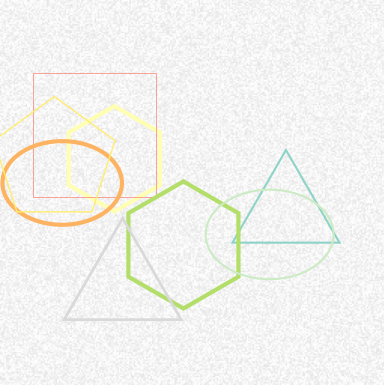[{"shape": "triangle", "thickness": 1.5, "radius": 0.8, "center": [0.743, 0.45]}, {"shape": "hexagon", "thickness": 3, "radius": 0.68, "center": [0.297, 0.588]}, {"shape": "square", "thickness": 0.5, "radius": 0.8, "center": [0.245, 0.65]}, {"shape": "oval", "thickness": 3, "radius": 0.78, "center": [0.162, 0.525]}, {"shape": "hexagon", "thickness": 3, "radius": 0.83, "center": [0.476, 0.364]}, {"shape": "triangle", "thickness": 2, "radius": 0.88, "center": [0.319, 0.257]}, {"shape": "oval", "thickness": 1.5, "radius": 0.83, "center": [0.7, 0.391]}, {"shape": "pentagon", "thickness": 1, "radius": 0.83, "center": [0.141, 0.584]}]